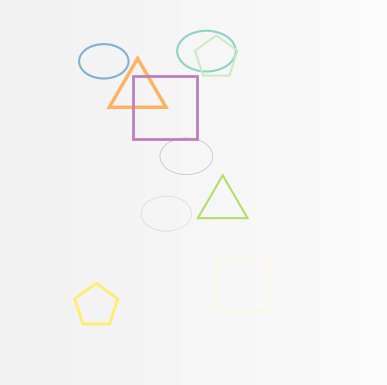[{"shape": "oval", "thickness": 1.5, "radius": 0.38, "center": [0.533, 0.867]}, {"shape": "square", "thickness": 0.5, "radius": 0.32, "center": [0.626, 0.259]}, {"shape": "oval", "thickness": 0.5, "radius": 0.34, "center": [0.481, 0.594]}, {"shape": "oval", "thickness": 1.5, "radius": 0.32, "center": [0.268, 0.841]}, {"shape": "triangle", "thickness": 2.5, "radius": 0.42, "center": [0.355, 0.764]}, {"shape": "triangle", "thickness": 1.5, "radius": 0.37, "center": [0.575, 0.47]}, {"shape": "oval", "thickness": 0.5, "radius": 0.33, "center": [0.429, 0.445]}, {"shape": "square", "thickness": 2, "radius": 0.41, "center": [0.426, 0.72]}, {"shape": "pentagon", "thickness": 1.5, "radius": 0.29, "center": [0.558, 0.85]}, {"shape": "pentagon", "thickness": 2, "radius": 0.29, "center": [0.248, 0.206]}]